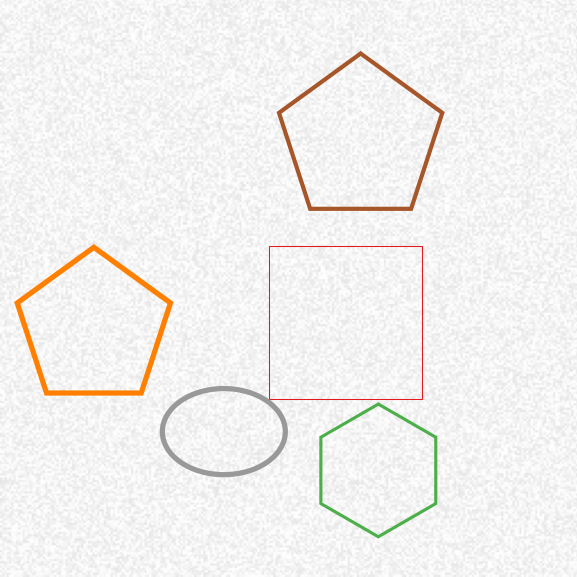[{"shape": "square", "thickness": 0.5, "radius": 0.66, "center": [0.598, 0.441]}, {"shape": "hexagon", "thickness": 1.5, "radius": 0.57, "center": [0.655, 0.185]}, {"shape": "pentagon", "thickness": 2.5, "radius": 0.7, "center": [0.163, 0.431]}, {"shape": "pentagon", "thickness": 2, "radius": 0.74, "center": [0.624, 0.758]}, {"shape": "oval", "thickness": 2.5, "radius": 0.53, "center": [0.388, 0.252]}]